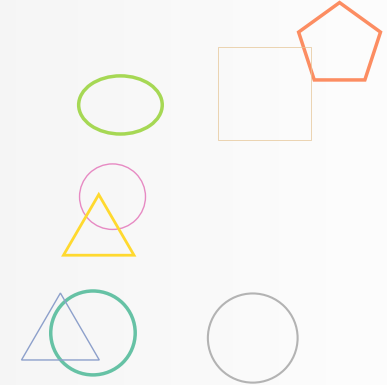[{"shape": "circle", "thickness": 2.5, "radius": 0.54, "center": [0.24, 0.135]}, {"shape": "pentagon", "thickness": 2.5, "radius": 0.56, "center": [0.876, 0.882]}, {"shape": "triangle", "thickness": 1, "radius": 0.58, "center": [0.156, 0.123]}, {"shape": "circle", "thickness": 1, "radius": 0.43, "center": [0.29, 0.489]}, {"shape": "oval", "thickness": 2.5, "radius": 0.54, "center": [0.311, 0.727]}, {"shape": "triangle", "thickness": 2, "radius": 0.53, "center": [0.255, 0.39]}, {"shape": "square", "thickness": 0.5, "radius": 0.6, "center": [0.682, 0.757]}, {"shape": "circle", "thickness": 1.5, "radius": 0.58, "center": [0.652, 0.122]}]